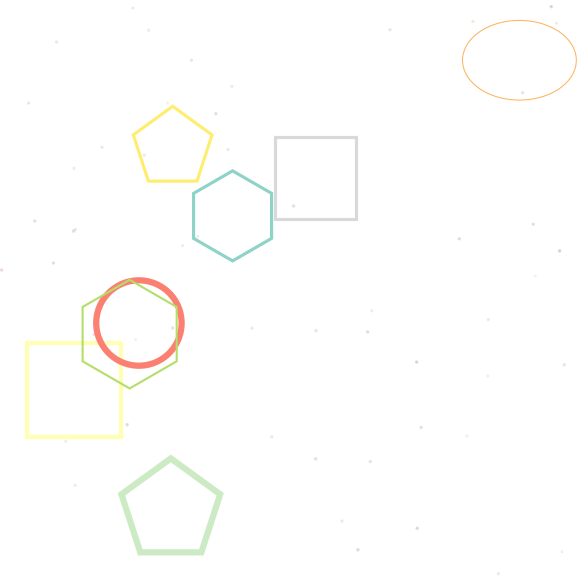[{"shape": "hexagon", "thickness": 1.5, "radius": 0.39, "center": [0.403, 0.625]}, {"shape": "square", "thickness": 2, "radius": 0.41, "center": [0.128, 0.324]}, {"shape": "circle", "thickness": 3, "radius": 0.37, "center": [0.241, 0.44]}, {"shape": "oval", "thickness": 0.5, "radius": 0.49, "center": [0.899, 0.895]}, {"shape": "hexagon", "thickness": 1, "radius": 0.47, "center": [0.224, 0.421]}, {"shape": "square", "thickness": 1.5, "radius": 0.35, "center": [0.546, 0.691]}, {"shape": "pentagon", "thickness": 3, "radius": 0.45, "center": [0.296, 0.115]}, {"shape": "pentagon", "thickness": 1.5, "radius": 0.36, "center": [0.299, 0.743]}]